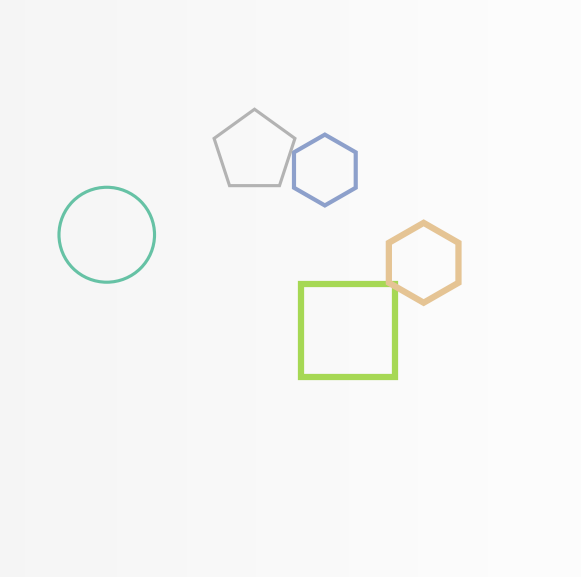[{"shape": "circle", "thickness": 1.5, "radius": 0.41, "center": [0.184, 0.593]}, {"shape": "hexagon", "thickness": 2, "radius": 0.31, "center": [0.559, 0.705]}, {"shape": "square", "thickness": 3, "radius": 0.4, "center": [0.598, 0.427]}, {"shape": "hexagon", "thickness": 3, "radius": 0.35, "center": [0.729, 0.544]}, {"shape": "pentagon", "thickness": 1.5, "radius": 0.37, "center": [0.438, 0.737]}]